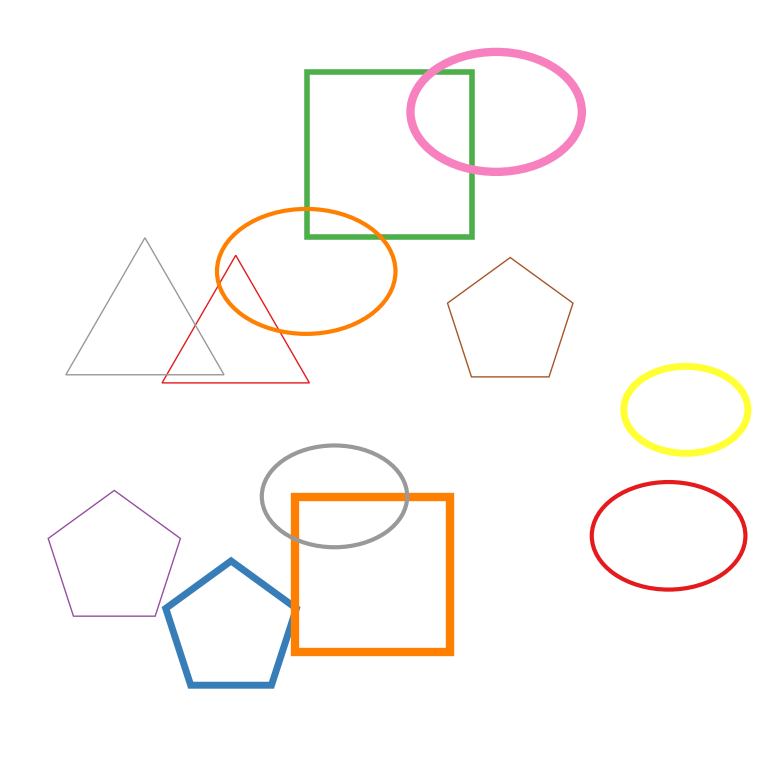[{"shape": "oval", "thickness": 1.5, "radius": 0.5, "center": [0.868, 0.304]}, {"shape": "triangle", "thickness": 0.5, "radius": 0.55, "center": [0.306, 0.558]}, {"shape": "pentagon", "thickness": 2.5, "radius": 0.45, "center": [0.3, 0.182]}, {"shape": "square", "thickness": 2, "radius": 0.54, "center": [0.505, 0.799]}, {"shape": "pentagon", "thickness": 0.5, "radius": 0.45, "center": [0.148, 0.273]}, {"shape": "oval", "thickness": 1.5, "radius": 0.58, "center": [0.398, 0.648]}, {"shape": "square", "thickness": 3, "radius": 0.5, "center": [0.483, 0.254]}, {"shape": "oval", "thickness": 2.5, "radius": 0.4, "center": [0.891, 0.468]}, {"shape": "pentagon", "thickness": 0.5, "radius": 0.43, "center": [0.663, 0.58]}, {"shape": "oval", "thickness": 3, "radius": 0.56, "center": [0.644, 0.855]}, {"shape": "oval", "thickness": 1.5, "radius": 0.47, "center": [0.434, 0.355]}, {"shape": "triangle", "thickness": 0.5, "radius": 0.59, "center": [0.188, 0.573]}]